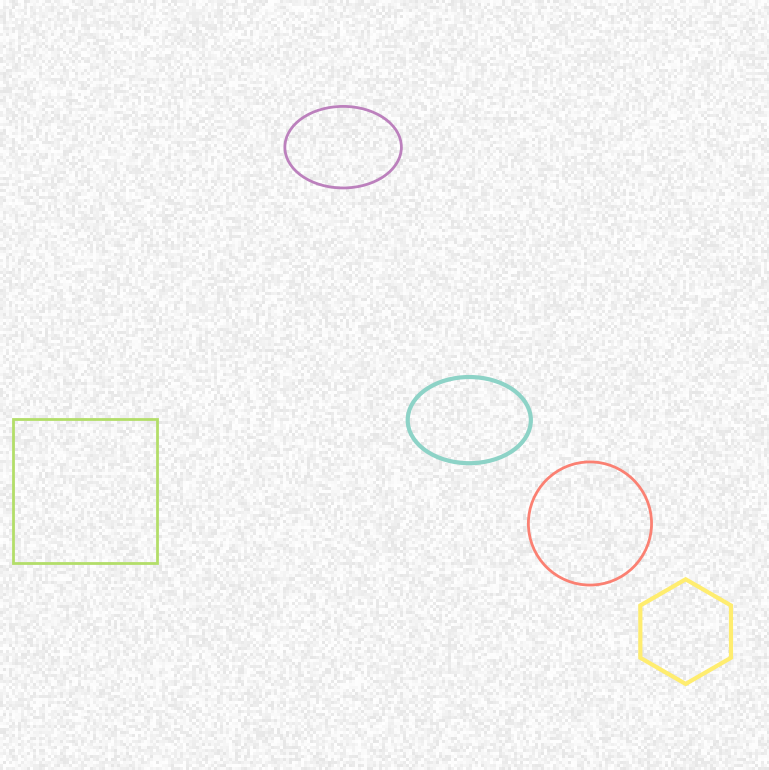[{"shape": "oval", "thickness": 1.5, "radius": 0.4, "center": [0.609, 0.454]}, {"shape": "circle", "thickness": 1, "radius": 0.4, "center": [0.766, 0.32]}, {"shape": "square", "thickness": 1, "radius": 0.47, "center": [0.111, 0.362]}, {"shape": "oval", "thickness": 1, "radius": 0.38, "center": [0.446, 0.809]}, {"shape": "hexagon", "thickness": 1.5, "radius": 0.34, "center": [0.89, 0.18]}]